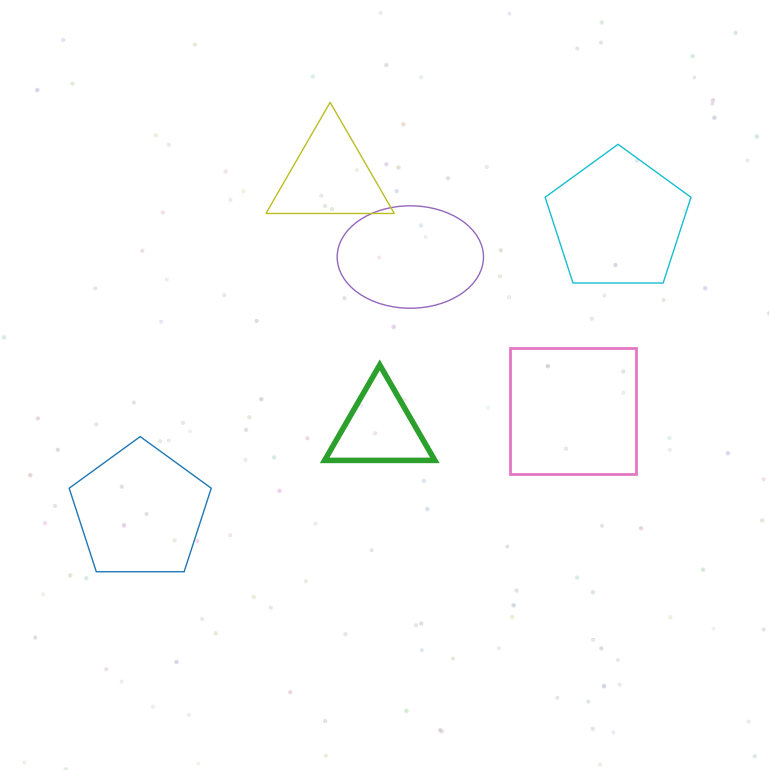[{"shape": "pentagon", "thickness": 0.5, "radius": 0.49, "center": [0.182, 0.336]}, {"shape": "triangle", "thickness": 2, "radius": 0.41, "center": [0.493, 0.443]}, {"shape": "oval", "thickness": 0.5, "radius": 0.48, "center": [0.533, 0.666]}, {"shape": "square", "thickness": 1, "radius": 0.41, "center": [0.744, 0.466]}, {"shape": "triangle", "thickness": 0.5, "radius": 0.48, "center": [0.429, 0.771]}, {"shape": "pentagon", "thickness": 0.5, "radius": 0.5, "center": [0.803, 0.713]}]